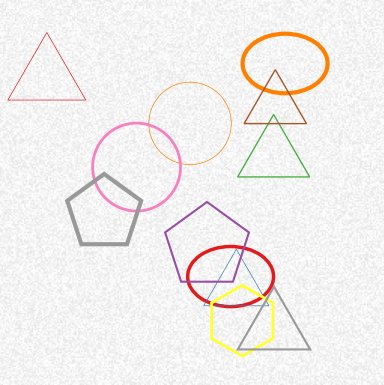[{"shape": "triangle", "thickness": 0.5, "radius": 0.58, "center": [0.122, 0.799]}, {"shape": "oval", "thickness": 2.5, "radius": 0.56, "center": [0.599, 0.282]}, {"shape": "triangle", "thickness": 0.5, "radius": 0.49, "center": [0.614, 0.255]}, {"shape": "triangle", "thickness": 1, "radius": 0.54, "center": [0.711, 0.594]}, {"shape": "pentagon", "thickness": 1.5, "radius": 0.57, "center": [0.538, 0.361]}, {"shape": "circle", "thickness": 0.5, "radius": 0.54, "center": [0.494, 0.679]}, {"shape": "oval", "thickness": 3, "radius": 0.55, "center": [0.741, 0.835]}, {"shape": "hexagon", "thickness": 2, "radius": 0.46, "center": [0.629, 0.167]}, {"shape": "triangle", "thickness": 1, "radius": 0.47, "center": [0.715, 0.726]}, {"shape": "circle", "thickness": 2, "radius": 0.57, "center": [0.355, 0.566]}, {"shape": "pentagon", "thickness": 3, "radius": 0.5, "center": [0.271, 0.447]}, {"shape": "triangle", "thickness": 1.5, "radius": 0.54, "center": [0.712, 0.147]}]